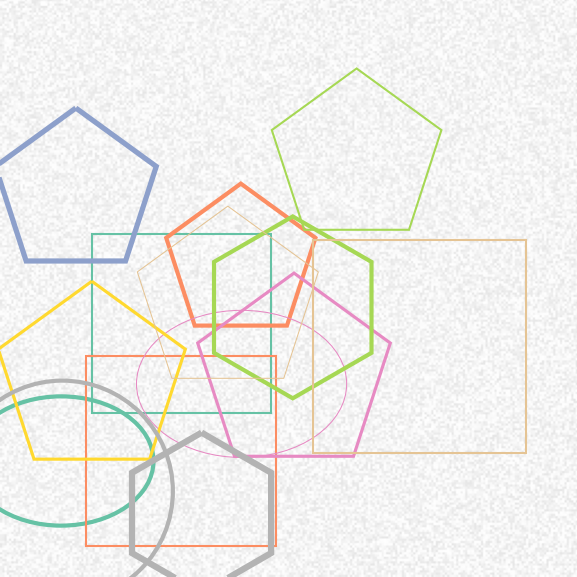[{"shape": "oval", "thickness": 2, "radius": 0.8, "center": [0.106, 0.201]}, {"shape": "square", "thickness": 1, "radius": 0.77, "center": [0.314, 0.439]}, {"shape": "pentagon", "thickness": 2, "radius": 0.68, "center": [0.417, 0.545]}, {"shape": "square", "thickness": 1, "radius": 0.82, "center": [0.313, 0.219]}, {"shape": "pentagon", "thickness": 2.5, "radius": 0.73, "center": [0.131, 0.666]}, {"shape": "pentagon", "thickness": 1.5, "radius": 0.88, "center": [0.509, 0.351]}, {"shape": "oval", "thickness": 0.5, "radius": 0.91, "center": [0.418, 0.334]}, {"shape": "hexagon", "thickness": 2, "radius": 0.79, "center": [0.507, 0.467]}, {"shape": "pentagon", "thickness": 1, "radius": 0.77, "center": [0.617, 0.726]}, {"shape": "pentagon", "thickness": 1.5, "radius": 0.85, "center": [0.159, 0.342]}, {"shape": "pentagon", "thickness": 0.5, "radius": 0.82, "center": [0.394, 0.477]}, {"shape": "square", "thickness": 1, "radius": 0.92, "center": [0.726, 0.399]}, {"shape": "circle", "thickness": 2, "radius": 0.96, "center": [0.108, 0.149]}, {"shape": "hexagon", "thickness": 3, "radius": 0.7, "center": [0.349, 0.111]}]